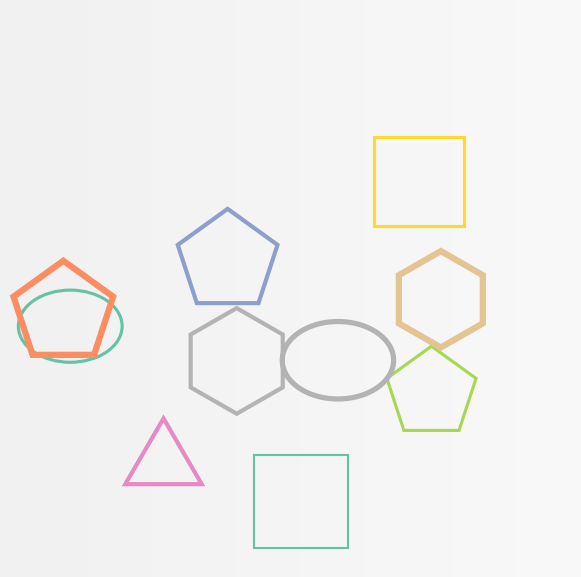[{"shape": "oval", "thickness": 1.5, "radius": 0.45, "center": [0.121, 0.434]}, {"shape": "square", "thickness": 1, "radius": 0.4, "center": [0.518, 0.131]}, {"shape": "pentagon", "thickness": 3, "radius": 0.45, "center": [0.109, 0.458]}, {"shape": "pentagon", "thickness": 2, "radius": 0.45, "center": [0.392, 0.547]}, {"shape": "triangle", "thickness": 2, "radius": 0.38, "center": [0.281, 0.199]}, {"shape": "pentagon", "thickness": 1.5, "radius": 0.4, "center": [0.742, 0.319]}, {"shape": "square", "thickness": 1.5, "radius": 0.39, "center": [0.721, 0.684]}, {"shape": "hexagon", "thickness": 3, "radius": 0.42, "center": [0.758, 0.481]}, {"shape": "hexagon", "thickness": 2, "radius": 0.46, "center": [0.407, 0.374]}, {"shape": "oval", "thickness": 2.5, "radius": 0.48, "center": [0.581, 0.375]}]